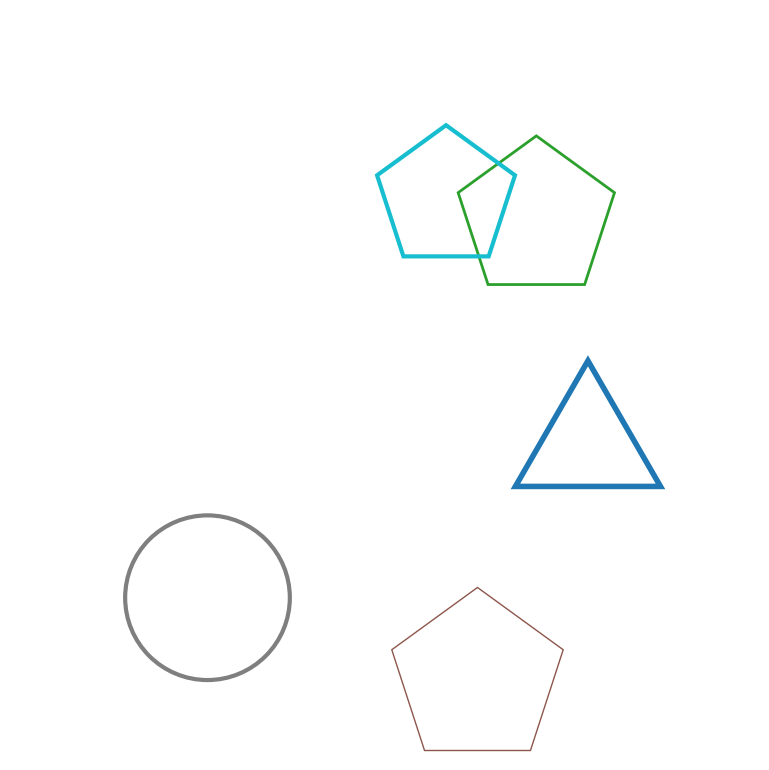[{"shape": "triangle", "thickness": 2, "radius": 0.54, "center": [0.764, 0.423]}, {"shape": "pentagon", "thickness": 1, "radius": 0.53, "center": [0.697, 0.717]}, {"shape": "pentagon", "thickness": 0.5, "radius": 0.59, "center": [0.62, 0.12]}, {"shape": "circle", "thickness": 1.5, "radius": 0.53, "center": [0.269, 0.224]}, {"shape": "pentagon", "thickness": 1.5, "radius": 0.47, "center": [0.579, 0.743]}]